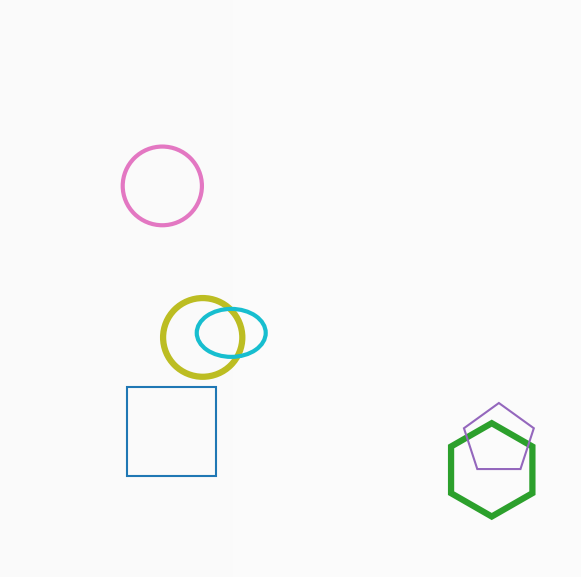[{"shape": "square", "thickness": 1, "radius": 0.38, "center": [0.295, 0.251]}, {"shape": "hexagon", "thickness": 3, "radius": 0.4, "center": [0.846, 0.186]}, {"shape": "pentagon", "thickness": 1, "radius": 0.32, "center": [0.858, 0.238]}, {"shape": "circle", "thickness": 2, "radius": 0.34, "center": [0.279, 0.677]}, {"shape": "circle", "thickness": 3, "radius": 0.34, "center": [0.349, 0.415]}, {"shape": "oval", "thickness": 2, "radius": 0.3, "center": [0.398, 0.423]}]